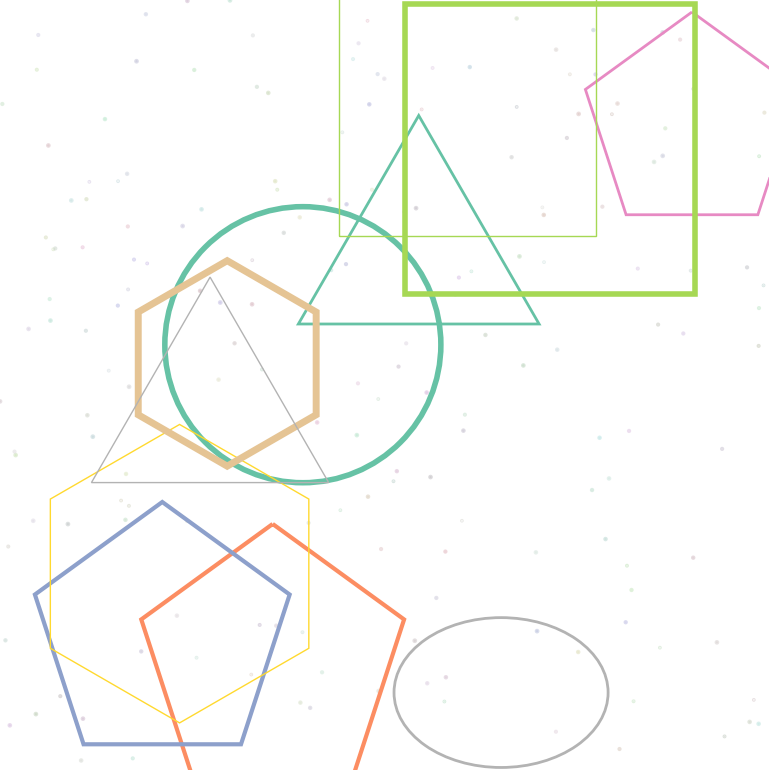[{"shape": "circle", "thickness": 2, "radius": 0.9, "center": [0.393, 0.552]}, {"shape": "triangle", "thickness": 1, "radius": 0.9, "center": [0.544, 0.669]}, {"shape": "pentagon", "thickness": 1.5, "radius": 0.9, "center": [0.354, 0.14]}, {"shape": "pentagon", "thickness": 1.5, "radius": 0.87, "center": [0.211, 0.174]}, {"shape": "pentagon", "thickness": 1, "radius": 0.73, "center": [0.899, 0.839]}, {"shape": "square", "thickness": 2, "radius": 0.94, "center": [0.714, 0.807]}, {"shape": "square", "thickness": 0.5, "radius": 0.83, "center": [0.607, 0.861]}, {"shape": "hexagon", "thickness": 0.5, "radius": 0.97, "center": [0.233, 0.255]}, {"shape": "hexagon", "thickness": 2.5, "radius": 0.67, "center": [0.295, 0.528]}, {"shape": "oval", "thickness": 1, "radius": 0.7, "center": [0.651, 0.101]}, {"shape": "triangle", "thickness": 0.5, "radius": 0.89, "center": [0.273, 0.462]}]